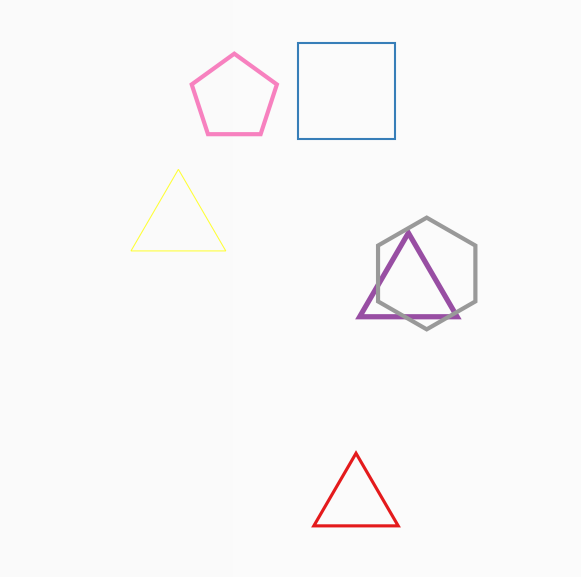[{"shape": "triangle", "thickness": 1.5, "radius": 0.42, "center": [0.613, 0.13]}, {"shape": "square", "thickness": 1, "radius": 0.42, "center": [0.597, 0.842]}, {"shape": "triangle", "thickness": 2.5, "radius": 0.48, "center": [0.703, 0.499]}, {"shape": "triangle", "thickness": 0.5, "radius": 0.47, "center": [0.307, 0.612]}, {"shape": "pentagon", "thickness": 2, "radius": 0.39, "center": [0.403, 0.829]}, {"shape": "hexagon", "thickness": 2, "radius": 0.48, "center": [0.734, 0.526]}]